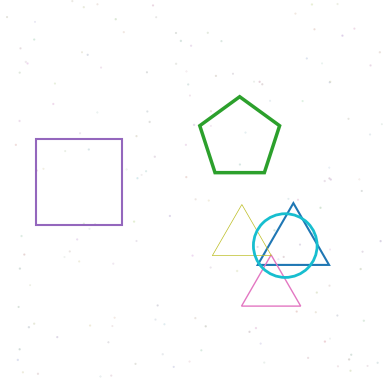[{"shape": "triangle", "thickness": 1.5, "radius": 0.53, "center": [0.762, 0.365]}, {"shape": "pentagon", "thickness": 2.5, "radius": 0.55, "center": [0.623, 0.64]}, {"shape": "square", "thickness": 1.5, "radius": 0.56, "center": [0.205, 0.527]}, {"shape": "triangle", "thickness": 1, "radius": 0.44, "center": [0.704, 0.249]}, {"shape": "triangle", "thickness": 0.5, "radius": 0.44, "center": [0.628, 0.38]}, {"shape": "circle", "thickness": 2, "radius": 0.41, "center": [0.741, 0.362]}]